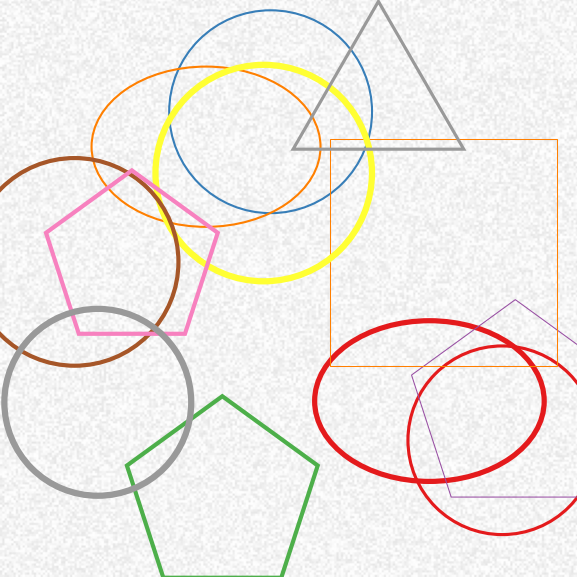[{"shape": "oval", "thickness": 2.5, "radius": 0.99, "center": [0.744, 0.305]}, {"shape": "circle", "thickness": 1.5, "radius": 0.82, "center": [0.87, 0.237]}, {"shape": "circle", "thickness": 1, "radius": 0.88, "center": [0.469, 0.806]}, {"shape": "pentagon", "thickness": 2, "radius": 0.87, "center": [0.385, 0.139]}, {"shape": "pentagon", "thickness": 0.5, "radius": 0.94, "center": [0.892, 0.291]}, {"shape": "oval", "thickness": 1, "radius": 0.99, "center": [0.357, 0.745]}, {"shape": "square", "thickness": 0.5, "radius": 0.98, "center": [0.767, 0.563]}, {"shape": "circle", "thickness": 3, "radius": 0.94, "center": [0.457, 0.699]}, {"shape": "circle", "thickness": 2, "radius": 0.9, "center": [0.129, 0.546]}, {"shape": "pentagon", "thickness": 2, "radius": 0.78, "center": [0.228, 0.548]}, {"shape": "triangle", "thickness": 1.5, "radius": 0.85, "center": [0.655, 0.826]}, {"shape": "circle", "thickness": 3, "radius": 0.81, "center": [0.169, 0.303]}]